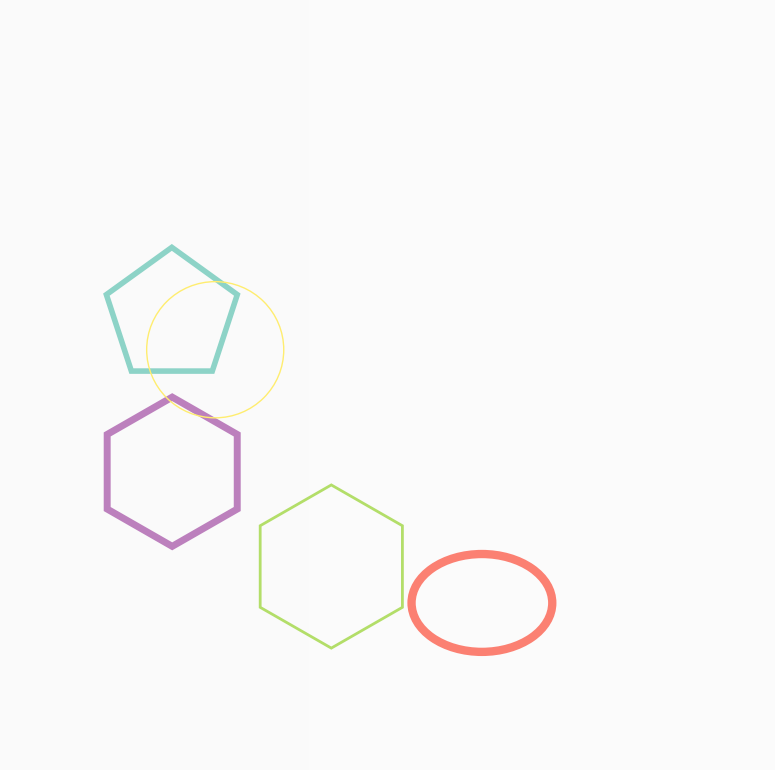[{"shape": "pentagon", "thickness": 2, "radius": 0.44, "center": [0.222, 0.59]}, {"shape": "oval", "thickness": 3, "radius": 0.45, "center": [0.622, 0.217]}, {"shape": "hexagon", "thickness": 1, "radius": 0.53, "center": [0.427, 0.264]}, {"shape": "hexagon", "thickness": 2.5, "radius": 0.48, "center": [0.222, 0.387]}, {"shape": "circle", "thickness": 0.5, "radius": 0.44, "center": [0.278, 0.546]}]